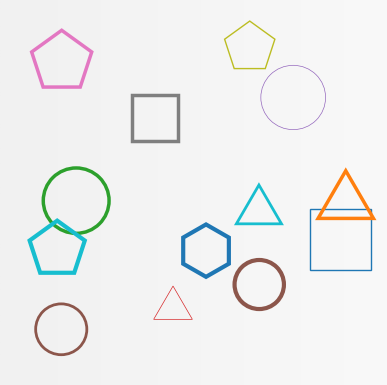[{"shape": "hexagon", "thickness": 3, "radius": 0.34, "center": [0.532, 0.349]}, {"shape": "square", "thickness": 1, "radius": 0.4, "center": [0.878, 0.377]}, {"shape": "triangle", "thickness": 2.5, "radius": 0.41, "center": [0.892, 0.474]}, {"shape": "circle", "thickness": 2.5, "radius": 0.42, "center": [0.197, 0.479]}, {"shape": "triangle", "thickness": 0.5, "radius": 0.29, "center": [0.447, 0.199]}, {"shape": "circle", "thickness": 0.5, "radius": 0.42, "center": [0.757, 0.747]}, {"shape": "circle", "thickness": 2, "radius": 0.33, "center": [0.158, 0.145]}, {"shape": "circle", "thickness": 3, "radius": 0.32, "center": [0.669, 0.261]}, {"shape": "pentagon", "thickness": 2.5, "radius": 0.41, "center": [0.159, 0.84]}, {"shape": "square", "thickness": 2.5, "radius": 0.3, "center": [0.399, 0.693]}, {"shape": "pentagon", "thickness": 1, "radius": 0.34, "center": [0.644, 0.877]}, {"shape": "pentagon", "thickness": 3, "radius": 0.37, "center": [0.148, 0.352]}, {"shape": "triangle", "thickness": 2, "radius": 0.34, "center": [0.668, 0.452]}]